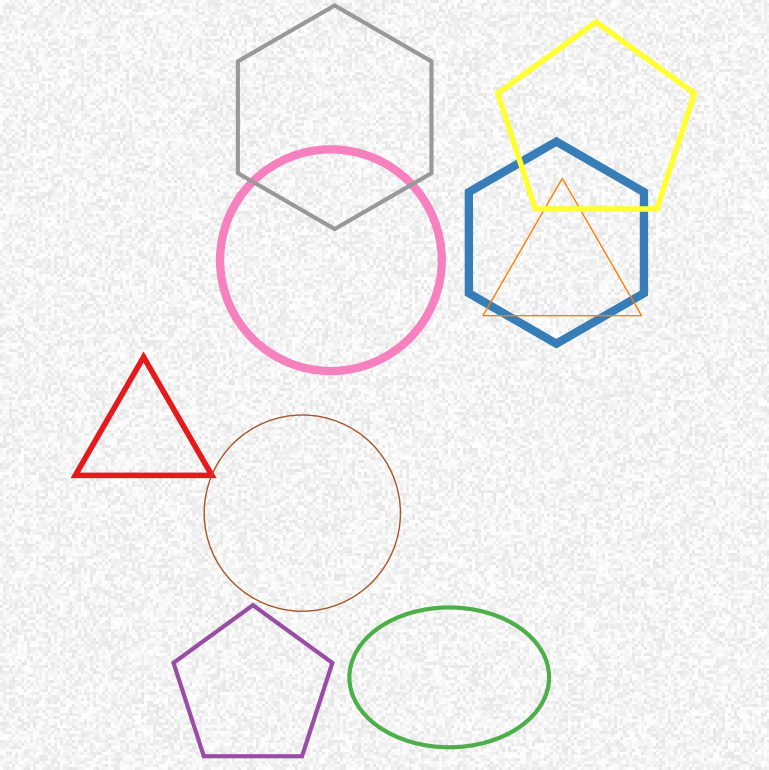[{"shape": "triangle", "thickness": 2, "radius": 0.51, "center": [0.186, 0.434]}, {"shape": "hexagon", "thickness": 3, "radius": 0.66, "center": [0.723, 0.685]}, {"shape": "oval", "thickness": 1.5, "radius": 0.65, "center": [0.583, 0.12]}, {"shape": "pentagon", "thickness": 1.5, "radius": 0.54, "center": [0.328, 0.106]}, {"shape": "triangle", "thickness": 0.5, "radius": 0.59, "center": [0.73, 0.649]}, {"shape": "pentagon", "thickness": 2, "radius": 0.67, "center": [0.774, 0.837]}, {"shape": "circle", "thickness": 0.5, "radius": 0.64, "center": [0.393, 0.334]}, {"shape": "circle", "thickness": 3, "radius": 0.72, "center": [0.43, 0.662]}, {"shape": "hexagon", "thickness": 1.5, "radius": 0.73, "center": [0.435, 0.848]}]